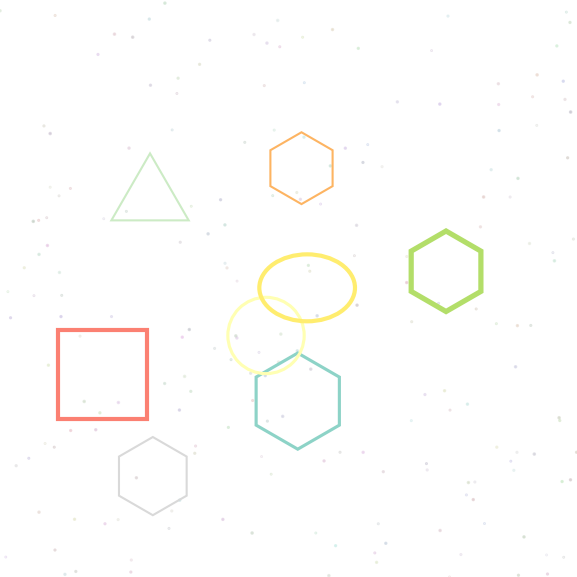[{"shape": "hexagon", "thickness": 1.5, "radius": 0.42, "center": [0.516, 0.305]}, {"shape": "circle", "thickness": 1.5, "radius": 0.33, "center": [0.461, 0.418]}, {"shape": "square", "thickness": 2, "radius": 0.39, "center": [0.177, 0.351]}, {"shape": "hexagon", "thickness": 1, "radius": 0.31, "center": [0.522, 0.708]}, {"shape": "hexagon", "thickness": 2.5, "radius": 0.35, "center": [0.772, 0.529]}, {"shape": "hexagon", "thickness": 1, "radius": 0.34, "center": [0.265, 0.175]}, {"shape": "triangle", "thickness": 1, "radius": 0.39, "center": [0.26, 0.656]}, {"shape": "oval", "thickness": 2, "radius": 0.41, "center": [0.532, 0.501]}]